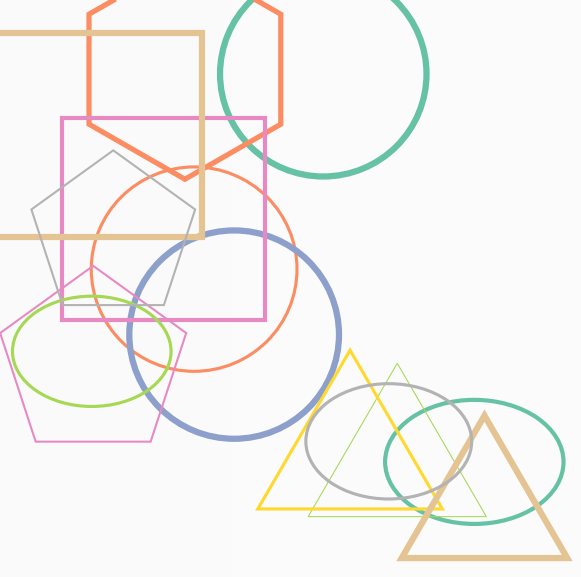[{"shape": "oval", "thickness": 2, "radius": 0.77, "center": [0.816, 0.199]}, {"shape": "circle", "thickness": 3, "radius": 0.89, "center": [0.556, 0.871]}, {"shape": "hexagon", "thickness": 2.5, "radius": 0.95, "center": [0.318, 0.879]}, {"shape": "circle", "thickness": 1.5, "radius": 0.88, "center": [0.334, 0.533]}, {"shape": "circle", "thickness": 3, "radius": 0.9, "center": [0.403, 0.42]}, {"shape": "pentagon", "thickness": 1, "radius": 0.84, "center": [0.16, 0.37]}, {"shape": "square", "thickness": 2, "radius": 0.87, "center": [0.281, 0.619]}, {"shape": "oval", "thickness": 1.5, "radius": 0.68, "center": [0.158, 0.391]}, {"shape": "triangle", "thickness": 0.5, "radius": 0.89, "center": [0.683, 0.193]}, {"shape": "triangle", "thickness": 1.5, "radius": 0.92, "center": [0.602, 0.209]}, {"shape": "triangle", "thickness": 3, "radius": 0.82, "center": [0.833, 0.115]}, {"shape": "square", "thickness": 3, "radius": 0.89, "center": [0.17, 0.766]}, {"shape": "pentagon", "thickness": 1, "radius": 0.74, "center": [0.195, 0.591]}, {"shape": "oval", "thickness": 1.5, "radius": 0.71, "center": [0.669, 0.235]}]